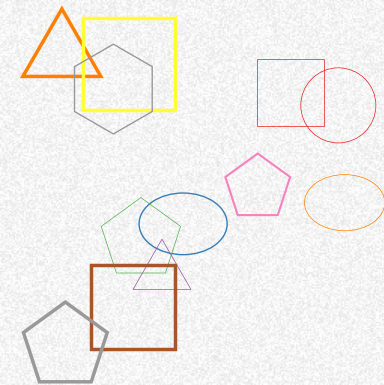[{"shape": "square", "thickness": 0.5, "radius": 0.44, "center": [0.755, 0.761]}, {"shape": "circle", "thickness": 0.5, "radius": 0.49, "center": [0.879, 0.726]}, {"shape": "oval", "thickness": 1, "radius": 0.57, "center": [0.476, 0.419]}, {"shape": "pentagon", "thickness": 0.5, "radius": 0.54, "center": [0.366, 0.379]}, {"shape": "triangle", "thickness": 0.5, "radius": 0.43, "center": [0.421, 0.292]}, {"shape": "triangle", "thickness": 2.5, "radius": 0.58, "center": [0.161, 0.86]}, {"shape": "oval", "thickness": 0.5, "radius": 0.52, "center": [0.895, 0.474]}, {"shape": "square", "thickness": 2.5, "radius": 0.6, "center": [0.336, 0.833]}, {"shape": "square", "thickness": 2.5, "radius": 0.55, "center": [0.345, 0.203]}, {"shape": "pentagon", "thickness": 1.5, "radius": 0.44, "center": [0.669, 0.513]}, {"shape": "hexagon", "thickness": 1, "radius": 0.58, "center": [0.294, 0.769]}, {"shape": "pentagon", "thickness": 2.5, "radius": 0.57, "center": [0.17, 0.101]}]